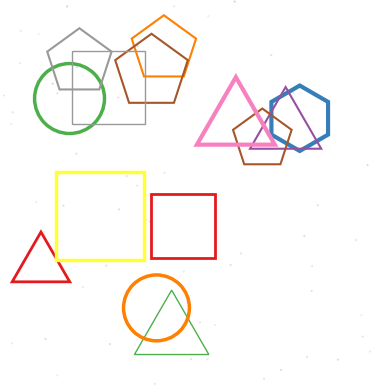[{"shape": "square", "thickness": 2, "radius": 0.42, "center": [0.475, 0.413]}, {"shape": "triangle", "thickness": 2, "radius": 0.43, "center": [0.106, 0.311]}, {"shape": "hexagon", "thickness": 3, "radius": 0.42, "center": [0.779, 0.693]}, {"shape": "circle", "thickness": 2.5, "radius": 0.45, "center": [0.181, 0.744]}, {"shape": "triangle", "thickness": 1, "radius": 0.56, "center": [0.446, 0.135]}, {"shape": "triangle", "thickness": 1.5, "radius": 0.53, "center": [0.742, 0.667]}, {"shape": "pentagon", "thickness": 1.5, "radius": 0.44, "center": [0.426, 0.872]}, {"shape": "circle", "thickness": 2.5, "radius": 0.43, "center": [0.406, 0.2]}, {"shape": "square", "thickness": 2.5, "radius": 0.57, "center": [0.259, 0.44]}, {"shape": "pentagon", "thickness": 1.5, "radius": 0.5, "center": [0.394, 0.813]}, {"shape": "pentagon", "thickness": 1.5, "radius": 0.4, "center": [0.681, 0.638]}, {"shape": "triangle", "thickness": 3, "radius": 0.58, "center": [0.613, 0.683]}, {"shape": "pentagon", "thickness": 1.5, "radius": 0.44, "center": [0.206, 0.839]}, {"shape": "square", "thickness": 1, "radius": 0.47, "center": [0.281, 0.772]}]